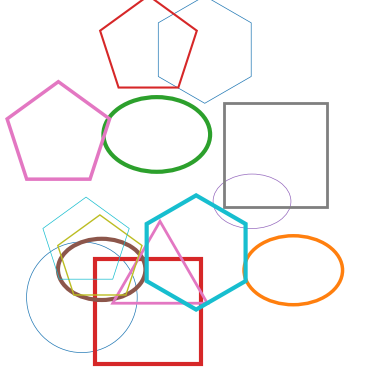[{"shape": "circle", "thickness": 0.5, "radius": 0.72, "center": [0.213, 0.228]}, {"shape": "hexagon", "thickness": 0.5, "radius": 0.7, "center": [0.532, 0.871]}, {"shape": "oval", "thickness": 2.5, "radius": 0.64, "center": [0.762, 0.298]}, {"shape": "oval", "thickness": 3, "radius": 0.69, "center": [0.407, 0.651]}, {"shape": "square", "thickness": 3, "radius": 0.69, "center": [0.385, 0.191]}, {"shape": "pentagon", "thickness": 1.5, "radius": 0.66, "center": [0.386, 0.879]}, {"shape": "oval", "thickness": 0.5, "radius": 0.51, "center": [0.655, 0.477]}, {"shape": "oval", "thickness": 3, "radius": 0.57, "center": [0.264, 0.3]}, {"shape": "triangle", "thickness": 2, "radius": 0.71, "center": [0.416, 0.283]}, {"shape": "pentagon", "thickness": 2.5, "radius": 0.7, "center": [0.152, 0.648]}, {"shape": "square", "thickness": 2, "radius": 0.67, "center": [0.715, 0.597]}, {"shape": "pentagon", "thickness": 1, "radius": 0.57, "center": [0.259, 0.327]}, {"shape": "hexagon", "thickness": 3, "radius": 0.74, "center": [0.509, 0.344]}, {"shape": "pentagon", "thickness": 0.5, "radius": 0.59, "center": [0.224, 0.37]}]